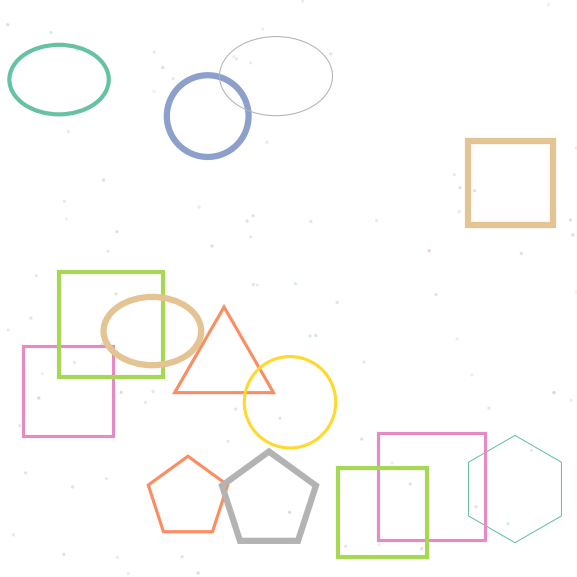[{"shape": "hexagon", "thickness": 0.5, "radius": 0.46, "center": [0.892, 0.152]}, {"shape": "oval", "thickness": 2, "radius": 0.43, "center": [0.102, 0.861]}, {"shape": "triangle", "thickness": 1.5, "radius": 0.49, "center": [0.388, 0.369]}, {"shape": "pentagon", "thickness": 1.5, "radius": 0.36, "center": [0.325, 0.137]}, {"shape": "circle", "thickness": 3, "radius": 0.35, "center": [0.36, 0.798]}, {"shape": "square", "thickness": 1.5, "radius": 0.39, "center": [0.117, 0.323]}, {"shape": "square", "thickness": 1.5, "radius": 0.46, "center": [0.747, 0.157]}, {"shape": "square", "thickness": 2, "radius": 0.39, "center": [0.662, 0.111]}, {"shape": "square", "thickness": 2, "radius": 0.45, "center": [0.192, 0.437]}, {"shape": "circle", "thickness": 1.5, "radius": 0.4, "center": [0.502, 0.303]}, {"shape": "oval", "thickness": 3, "radius": 0.42, "center": [0.264, 0.426]}, {"shape": "square", "thickness": 3, "radius": 0.37, "center": [0.884, 0.682]}, {"shape": "oval", "thickness": 0.5, "radius": 0.49, "center": [0.478, 0.867]}, {"shape": "pentagon", "thickness": 3, "radius": 0.43, "center": [0.466, 0.132]}]